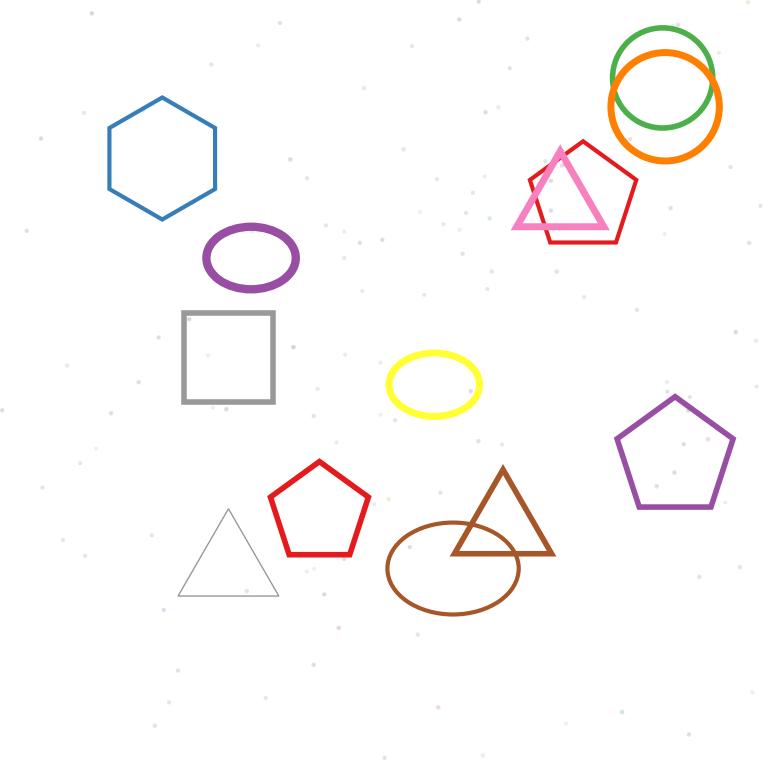[{"shape": "pentagon", "thickness": 1.5, "radius": 0.36, "center": [0.757, 0.744]}, {"shape": "pentagon", "thickness": 2, "radius": 0.33, "center": [0.415, 0.334]}, {"shape": "hexagon", "thickness": 1.5, "radius": 0.4, "center": [0.211, 0.794]}, {"shape": "circle", "thickness": 2, "radius": 0.33, "center": [0.861, 0.899]}, {"shape": "pentagon", "thickness": 2, "radius": 0.4, "center": [0.877, 0.406]}, {"shape": "oval", "thickness": 3, "radius": 0.29, "center": [0.326, 0.665]}, {"shape": "circle", "thickness": 2.5, "radius": 0.35, "center": [0.864, 0.861]}, {"shape": "oval", "thickness": 2.5, "radius": 0.29, "center": [0.564, 0.5]}, {"shape": "triangle", "thickness": 2, "radius": 0.36, "center": [0.653, 0.317]}, {"shape": "oval", "thickness": 1.5, "radius": 0.43, "center": [0.588, 0.262]}, {"shape": "triangle", "thickness": 2.5, "radius": 0.33, "center": [0.728, 0.738]}, {"shape": "triangle", "thickness": 0.5, "radius": 0.38, "center": [0.297, 0.264]}, {"shape": "square", "thickness": 2, "radius": 0.29, "center": [0.296, 0.536]}]